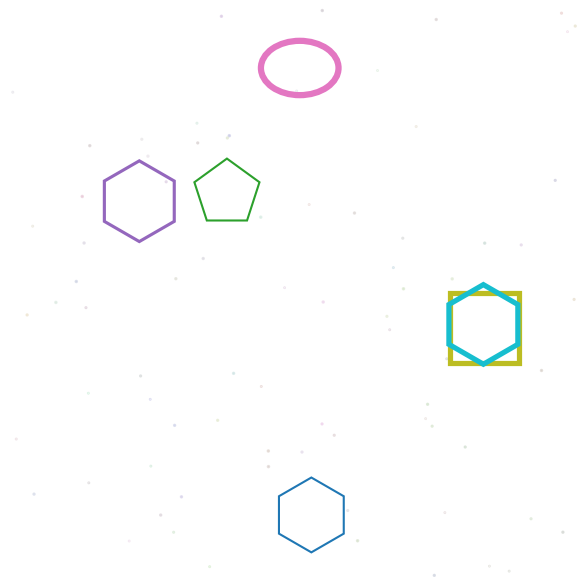[{"shape": "hexagon", "thickness": 1, "radius": 0.32, "center": [0.539, 0.107]}, {"shape": "pentagon", "thickness": 1, "radius": 0.3, "center": [0.393, 0.665]}, {"shape": "hexagon", "thickness": 1.5, "radius": 0.35, "center": [0.241, 0.651]}, {"shape": "oval", "thickness": 3, "radius": 0.34, "center": [0.519, 0.881]}, {"shape": "square", "thickness": 2.5, "radius": 0.3, "center": [0.839, 0.432]}, {"shape": "hexagon", "thickness": 2.5, "radius": 0.34, "center": [0.837, 0.437]}]